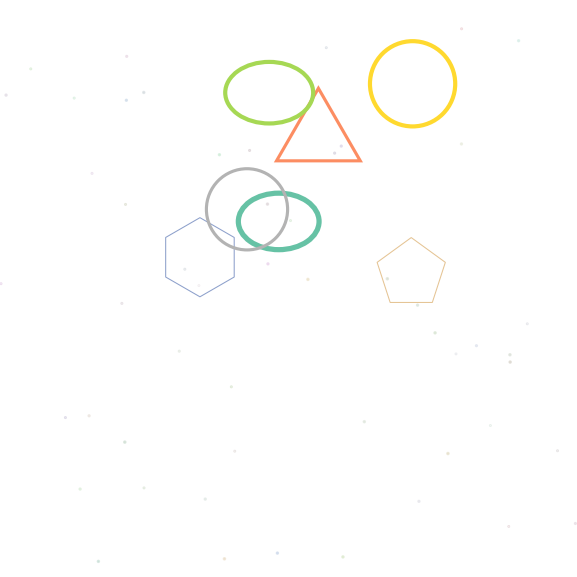[{"shape": "oval", "thickness": 2.5, "radius": 0.35, "center": [0.483, 0.616]}, {"shape": "triangle", "thickness": 1.5, "radius": 0.42, "center": [0.551, 0.763]}, {"shape": "hexagon", "thickness": 0.5, "radius": 0.34, "center": [0.346, 0.554]}, {"shape": "oval", "thickness": 2, "radius": 0.38, "center": [0.466, 0.839]}, {"shape": "circle", "thickness": 2, "radius": 0.37, "center": [0.714, 0.854]}, {"shape": "pentagon", "thickness": 0.5, "radius": 0.31, "center": [0.712, 0.526]}, {"shape": "circle", "thickness": 1.5, "radius": 0.35, "center": [0.428, 0.637]}]